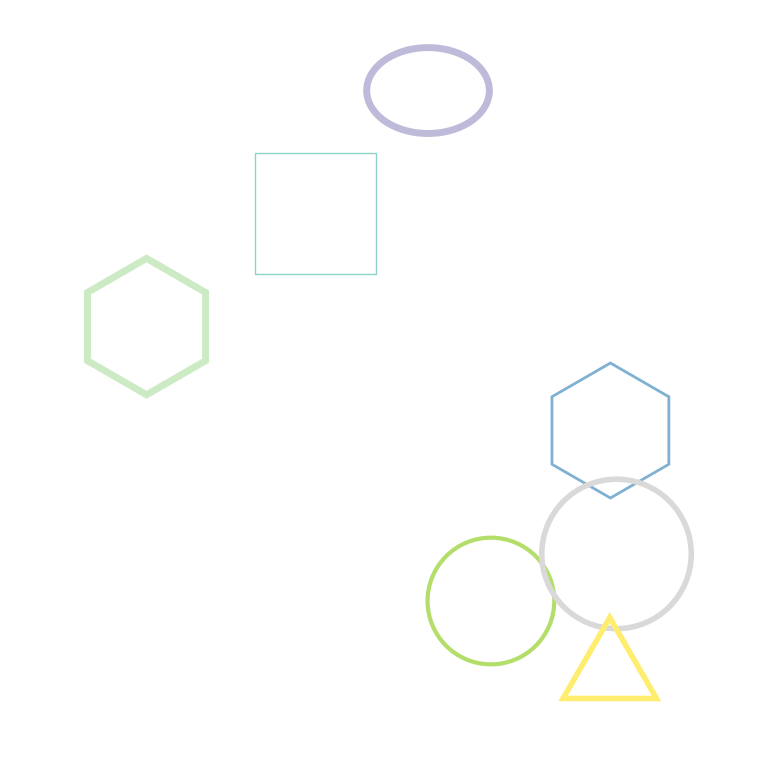[{"shape": "square", "thickness": 0.5, "radius": 0.39, "center": [0.41, 0.723]}, {"shape": "oval", "thickness": 2.5, "radius": 0.4, "center": [0.556, 0.882]}, {"shape": "hexagon", "thickness": 1, "radius": 0.44, "center": [0.793, 0.441]}, {"shape": "circle", "thickness": 1.5, "radius": 0.41, "center": [0.638, 0.219]}, {"shape": "circle", "thickness": 2, "radius": 0.49, "center": [0.801, 0.281]}, {"shape": "hexagon", "thickness": 2.5, "radius": 0.44, "center": [0.19, 0.576]}, {"shape": "triangle", "thickness": 2, "radius": 0.35, "center": [0.792, 0.128]}]